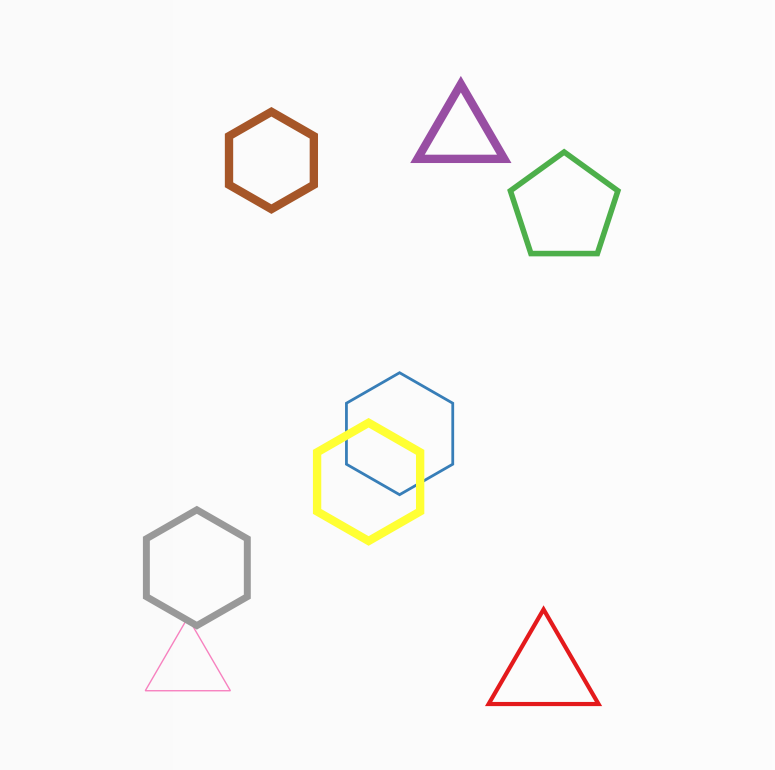[{"shape": "triangle", "thickness": 1.5, "radius": 0.41, "center": [0.701, 0.127]}, {"shape": "hexagon", "thickness": 1, "radius": 0.4, "center": [0.516, 0.437]}, {"shape": "pentagon", "thickness": 2, "radius": 0.36, "center": [0.728, 0.73]}, {"shape": "triangle", "thickness": 3, "radius": 0.32, "center": [0.595, 0.826]}, {"shape": "hexagon", "thickness": 3, "radius": 0.38, "center": [0.476, 0.374]}, {"shape": "hexagon", "thickness": 3, "radius": 0.32, "center": [0.35, 0.792]}, {"shape": "triangle", "thickness": 0.5, "radius": 0.32, "center": [0.242, 0.135]}, {"shape": "hexagon", "thickness": 2.5, "radius": 0.38, "center": [0.254, 0.263]}]